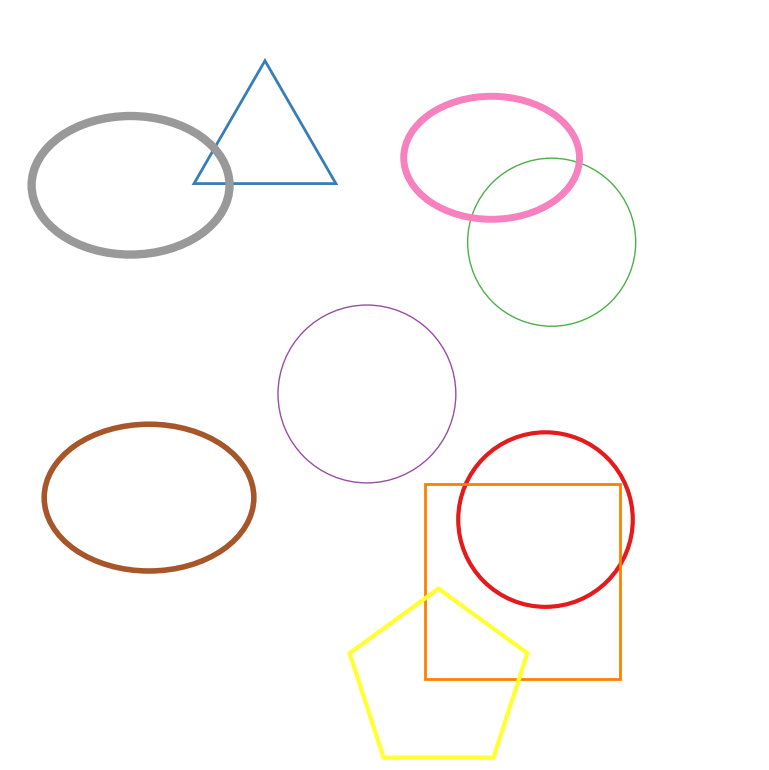[{"shape": "circle", "thickness": 1.5, "radius": 0.57, "center": [0.708, 0.325]}, {"shape": "triangle", "thickness": 1, "radius": 0.53, "center": [0.344, 0.815]}, {"shape": "circle", "thickness": 0.5, "radius": 0.55, "center": [0.716, 0.685]}, {"shape": "circle", "thickness": 0.5, "radius": 0.58, "center": [0.477, 0.488]}, {"shape": "square", "thickness": 1, "radius": 0.63, "center": [0.678, 0.245]}, {"shape": "pentagon", "thickness": 1.5, "radius": 0.61, "center": [0.569, 0.114]}, {"shape": "oval", "thickness": 2, "radius": 0.68, "center": [0.194, 0.354]}, {"shape": "oval", "thickness": 2.5, "radius": 0.57, "center": [0.638, 0.795]}, {"shape": "oval", "thickness": 3, "radius": 0.64, "center": [0.17, 0.759]}]